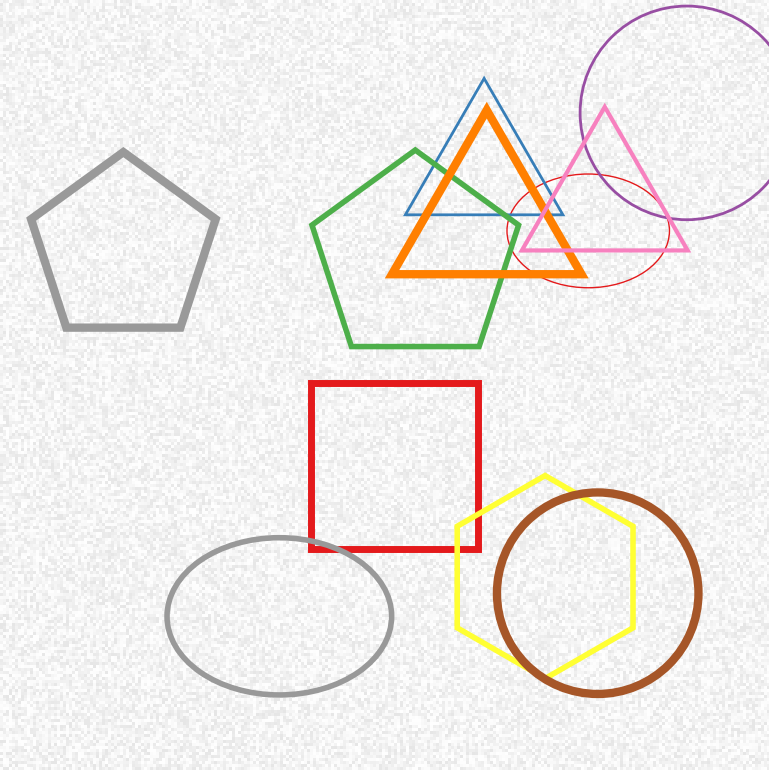[{"shape": "oval", "thickness": 0.5, "radius": 0.53, "center": [0.764, 0.7]}, {"shape": "square", "thickness": 2.5, "radius": 0.54, "center": [0.512, 0.394]}, {"shape": "triangle", "thickness": 1, "radius": 0.59, "center": [0.629, 0.78]}, {"shape": "pentagon", "thickness": 2, "radius": 0.71, "center": [0.539, 0.664]}, {"shape": "circle", "thickness": 1, "radius": 0.69, "center": [0.892, 0.853]}, {"shape": "triangle", "thickness": 3, "radius": 0.71, "center": [0.632, 0.715]}, {"shape": "hexagon", "thickness": 2, "radius": 0.66, "center": [0.708, 0.251]}, {"shape": "circle", "thickness": 3, "radius": 0.65, "center": [0.776, 0.23]}, {"shape": "triangle", "thickness": 1.5, "radius": 0.62, "center": [0.785, 0.737]}, {"shape": "oval", "thickness": 2, "radius": 0.73, "center": [0.363, 0.2]}, {"shape": "pentagon", "thickness": 3, "radius": 0.63, "center": [0.16, 0.676]}]